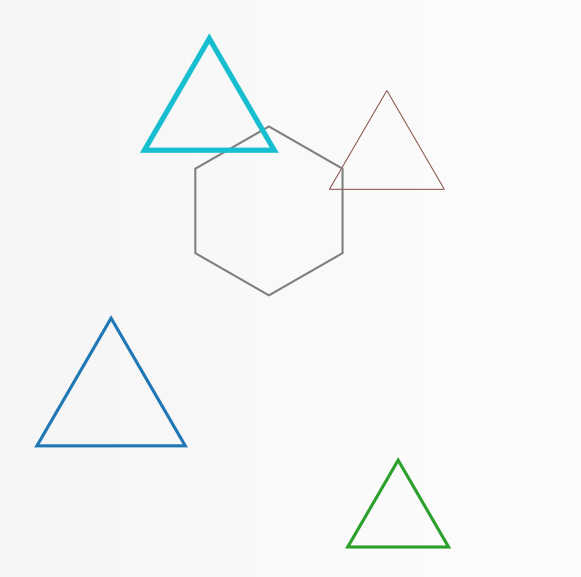[{"shape": "triangle", "thickness": 1.5, "radius": 0.74, "center": [0.191, 0.301]}, {"shape": "triangle", "thickness": 1.5, "radius": 0.5, "center": [0.685, 0.102]}, {"shape": "triangle", "thickness": 0.5, "radius": 0.57, "center": [0.666, 0.728]}, {"shape": "hexagon", "thickness": 1, "radius": 0.73, "center": [0.463, 0.634]}, {"shape": "triangle", "thickness": 2.5, "radius": 0.64, "center": [0.36, 0.804]}]